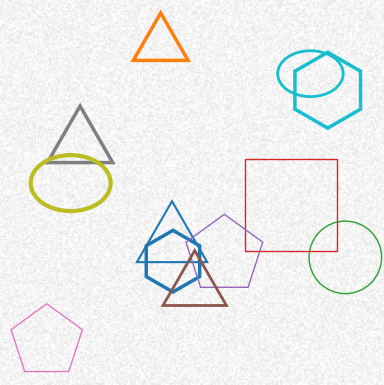[{"shape": "hexagon", "thickness": 2.5, "radius": 0.4, "center": [0.449, 0.322]}, {"shape": "triangle", "thickness": 1.5, "radius": 0.53, "center": [0.447, 0.372]}, {"shape": "triangle", "thickness": 2.5, "radius": 0.41, "center": [0.417, 0.884]}, {"shape": "circle", "thickness": 1, "radius": 0.47, "center": [0.897, 0.332]}, {"shape": "square", "thickness": 1, "radius": 0.6, "center": [0.755, 0.468]}, {"shape": "pentagon", "thickness": 1, "radius": 0.52, "center": [0.583, 0.339]}, {"shape": "triangle", "thickness": 2, "radius": 0.48, "center": [0.506, 0.254]}, {"shape": "pentagon", "thickness": 1, "radius": 0.49, "center": [0.121, 0.114]}, {"shape": "triangle", "thickness": 2.5, "radius": 0.49, "center": [0.208, 0.627]}, {"shape": "oval", "thickness": 3, "radius": 0.52, "center": [0.184, 0.524]}, {"shape": "oval", "thickness": 2, "radius": 0.43, "center": [0.806, 0.809]}, {"shape": "hexagon", "thickness": 2.5, "radius": 0.49, "center": [0.851, 0.766]}]